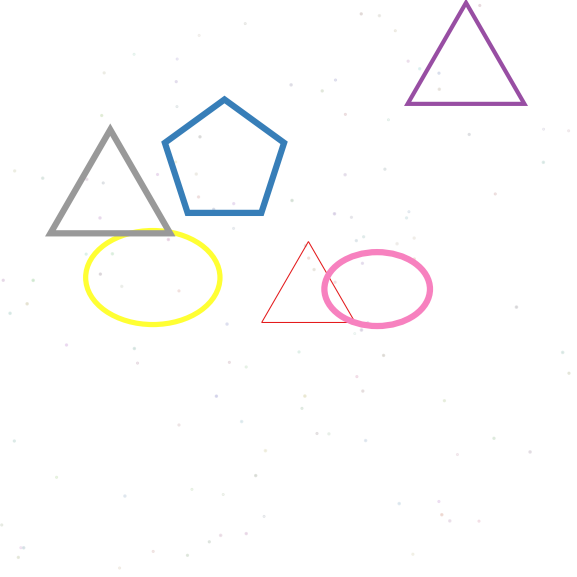[{"shape": "triangle", "thickness": 0.5, "radius": 0.47, "center": [0.534, 0.487]}, {"shape": "pentagon", "thickness": 3, "radius": 0.54, "center": [0.389, 0.718]}, {"shape": "triangle", "thickness": 2, "radius": 0.58, "center": [0.807, 0.878]}, {"shape": "oval", "thickness": 2.5, "radius": 0.58, "center": [0.265, 0.519]}, {"shape": "oval", "thickness": 3, "radius": 0.46, "center": [0.653, 0.499]}, {"shape": "triangle", "thickness": 3, "radius": 0.6, "center": [0.191, 0.655]}]